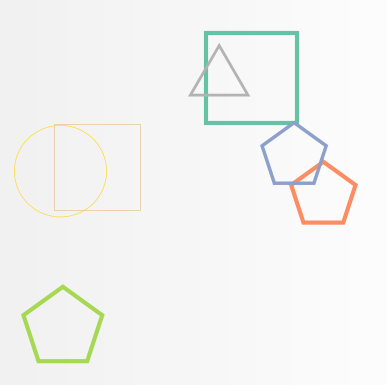[{"shape": "square", "thickness": 3, "radius": 0.59, "center": [0.649, 0.797]}, {"shape": "pentagon", "thickness": 3, "radius": 0.44, "center": [0.834, 0.492]}, {"shape": "pentagon", "thickness": 2.5, "radius": 0.43, "center": [0.759, 0.594]}, {"shape": "pentagon", "thickness": 3, "radius": 0.53, "center": [0.162, 0.148]}, {"shape": "circle", "thickness": 0.5, "radius": 0.59, "center": [0.156, 0.555]}, {"shape": "square", "thickness": 0.5, "radius": 0.55, "center": [0.251, 0.566]}, {"shape": "triangle", "thickness": 2, "radius": 0.43, "center": [0.566, 0.796]}]